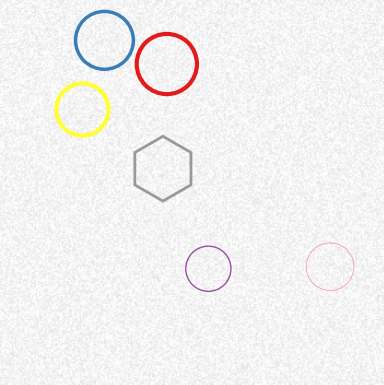[{"shape": "circle", "thickness": 3, "radius": 0.39, "center": [0.433, 0.834]}, {"shape": "circle", "thickness": 2.5, "radius": 0.38, "center": [0.271, 0.895]}, {"shape": "circle", "thickness": 1, "radius": 0.29, "center": [0.541, 0.302]}, {"shape": "circle", "thickness": 3, "radius": 0.34, "center": [0.214, 0.716]}, {"shape": "circle", "thickness": 0.5, "radius": 0.31, "center": [0.857, 0.307]}, {"shape": "hexagon", "thickness": 2, "radius": 0.42, "center": [0.423, 0.562]}]